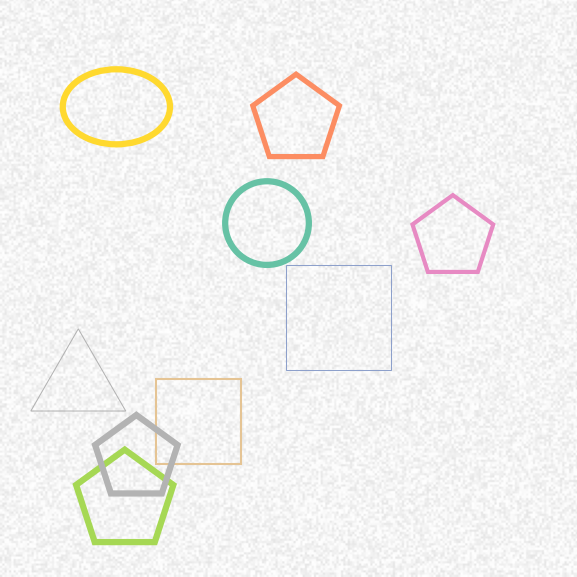[{"shape": "circle", "thickness": 3, "radius": 0.36, "center": [0.462, 0.613]}, {"shape": "pentagon", "thickness": 2.5, "radius": 0.39, "center": [0.513, 0.792]}, {"shape": "square", "thickness": 0.5, "radius": 0.46, "center": [0.586, 0.449]}, {"shape": "pentagon", "thickness": 2, "radius": 0.37, "center": [0.784, 0.588]}, {"shape": "pentagon", "thickness": 3, "radius": 0.44, "center": [0.216, 0.132]}, {"shape": "oval", "thickness": 3, "radius": 0.46, "center": [0.202, 0.814]}, {"shape": "square", "thickness": 1, "radius": 0.37, "center": [0.344, 0.269]}, {"shape": "pentagon", "thickness": 3, "radius": 0.38, "center": [0.236, 0.205]}, {"shape": "triangle", "thickness": 0.5, "radius": 0.47, "center": [0.136, 0.335]}]